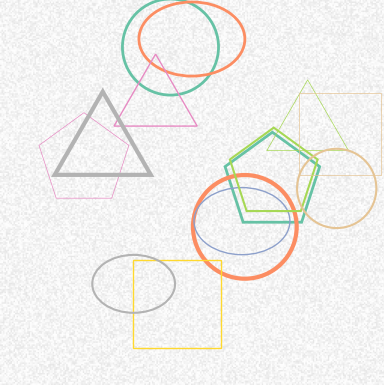[{"shape": "pentagon", "thickness": 2, "radius": 0.65, "center": [0.707, 0.527]}, {"shape": "circle", "thickness": 2, "radius": 0.62, "center": [0.443, 0.878]}, {"shape": "circle", "thickness": 3, "radius": 0.67, "center": [0.636, 0.411]}, {"shape": "oval", "thickness": 2, "radius": 0.69, "center": [0.498, 0.899]}, {"shape": "oval", "thickness": 1, "radius": 0.62, "center": [0.628, 0.426]}, {"shape": "triangle", "thickness": 1, "radius": 0.62, "center": [0.404, 0.735]}, {"shape": "pentagon", "thickness": 0.5, "radius": 0.61, "center": [0.218, 0.585]}, {"shape": "pentagon", "thickness": 1.5, "radius": 0.6, "center": [0.711, 0.549]}, {"shape": "triangle", "thickness": 0.5, "radius": 0.61, "center": [0.799, 0.67]}, {"shape": "square", "thickness": 1, "radius": 0.57, "center": [0.46, 0.211]}, {"shape": "square", "thickness": 0.5, "radius": 0.53, "center": [0.883, 0.651]}, {"shape": "circle", "thickness": 1.5, "radius": 0.51, "center": [0.875, 0.511]}, {"shape": "triangle", "thickness": 3, "radius": 0.72, "center": [0.267, 0.618]}, {"shape": "oval", "thickness": 1.5, "radius": 0.54, "center": [0.347, 0.263]}]